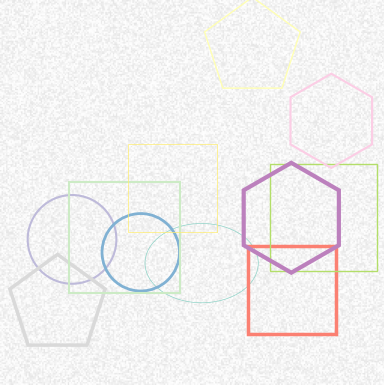[{"shape": "oval", "thickness": 0.5, "radius": 0.74, "center": [0.524, 0.317]}, {"shape": "pentagon", "thickness": 1, "radius": 0.65, "center": [0.656, 0.877]}, {"shape": "circle", "thickness": 1.5, "radius": 0.58, "center": [0.187, 0.378]}, {"shape": "square", "thickness": 2.5, "radius": 0.57, "center": [0.758, 0.246]}, {"shape": "circle", "thickness": 2, "radius": 0.5, "center": [0.366, 0.345]}, {"shape": "square", "thickness": 1, "radius": 0.69, "center": [0.839, 0.435]}, {"shape": "hexagon", "thickness": 1.5, "radius": 0.61, "center": [0.86, 0.686]}, {"shape": "pentagon", "thickness": 2.5, "radius": 0.65, "center": [0.149, 0.209]}, {"shape": "hexagon", "thickness": 3, "radius": 0.71, "center": [0.757, 0.434]}, {"shape": "square", "thickness": 1.5, "radius": 0.72, "center": [0.323, 0.382]}, {"shape": "square", "thickness": 0.5, "radius": 0.58, "center": [0.448, 0.512]}]